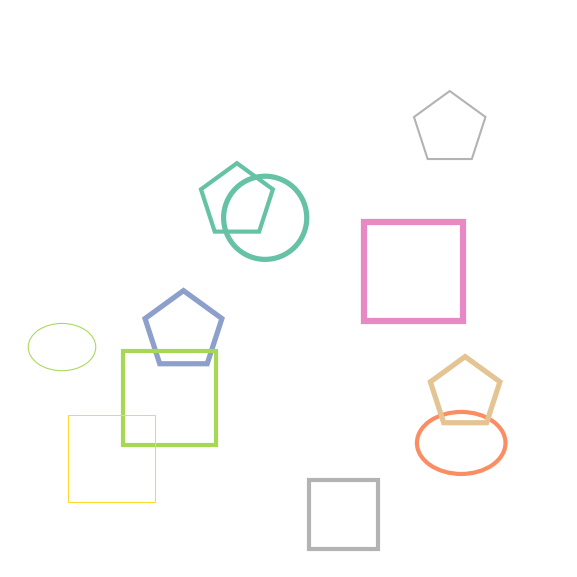[{"shape": "pentagon", "thickness": 2, "radius": 0.33, "center": [0.41, 0.651]}, {"shape": "circle", "thickness": 2.5, "radius": 0.36, "center": [0.459, 0.622]}, {"shape": "oval", "thickness": 2, "radius": 0.38, "center": [0.799, 0.232]}, {"shape": "pentagon", "thickness": 2.5, "radius": 0.35, "center": [0.318, 0.426]}, {"shape": "square", "thickness": 3, "radius": 0.43, "center": [0.716, 0.53]}, {"shape": "oval", "thickness": 0.5, "radius": 0.29, "center": [0.107, 0.398]}, {"shape": "square", "thickness": 2, "radius": 0.41, "center": [0.293, 0.31]}, {"shape": "square", "thickness": 0.5, "radius": 0.37, "center": [0.193, 0.205]}, {"shape": "pentagon", "thickness": 2.5, "radius": 0.32, "center": [0.805, 0.318]}, {"shape": "pentagon", "thickness": 1, "radius": 0.33, "center": [0.779, 0.776]}, {"shape": "square", "thickness": 2, "radius": 0.3, "center": [0.595, 0.108]}]